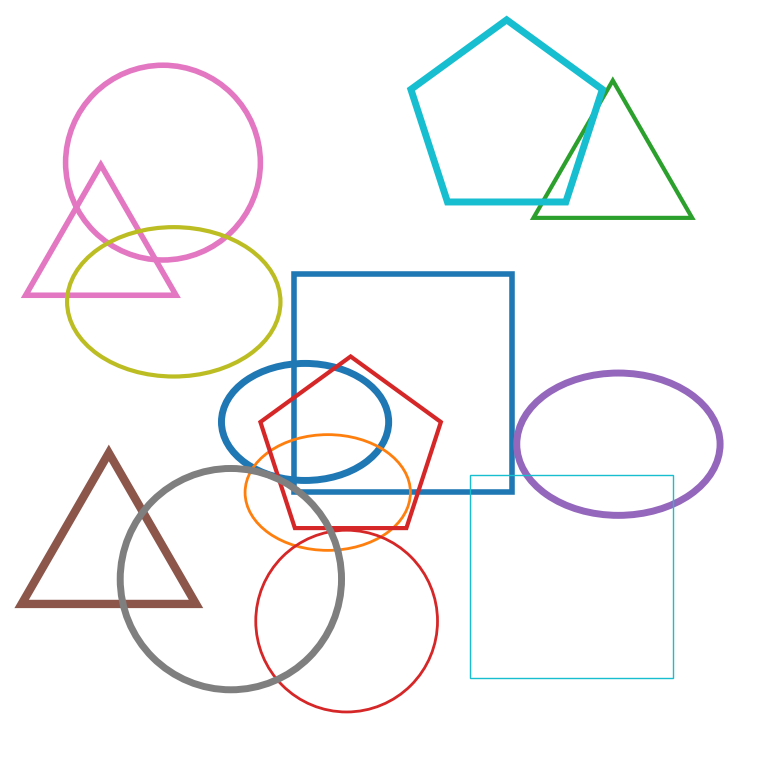[{"shape": "square", "thickness": 2, "radius": 0.71, "center": [0.523, 0.503]}, {"shape": "oval", "thickness": 2.5, "radius": 0.54, "center": [0.396, 0.452]}, {"shape": "oval", "thickness": 1, "radius": 0.54, "center": [0.426, 0.36]}, {"shape": "triangle", "thickness": 1.5, "radius": 0.59, "center": [0.796, 0.777]}, {"shape": "circle", "thickness": 1, "radius": 0.59, "center": [0.45, 0.193]}, {"shape": "pentagon", "thickness": 1.5, "radius": 0.62, "center": [0.455, 0.414]}, {"shape": "oval", "thickness": 2.5, "radius": 0.66, "center": [0.803, 0.423]}, {"shape": "triangle", "thickness": 3, "radius": 0.65, "center": [0.141, 0.281]}, {"shape": "triangle", "thickness": 2, "radius": 0.56, "center": [0.131, 0.673]}, {"shape": "circle", "thickness": 2, "radius": 0.63, "center": [0.212, 0.789]}, {"shape": "circle", "thickness": 2.5, "radius": 0.72, "center": [0.3, 0.248]}, {"shape": "oval", "thickness": 1.5, "radius": 0.69, "center": [0.226, 0.608]}, {"shape": "square", "thickness": 0.5, "radius": 0.66, "center": [0.742, 0.252]}, {"shape": "pentagon", "thickness": 2.5, "radius": 0.65, "center": [0.658, 0.843]}]